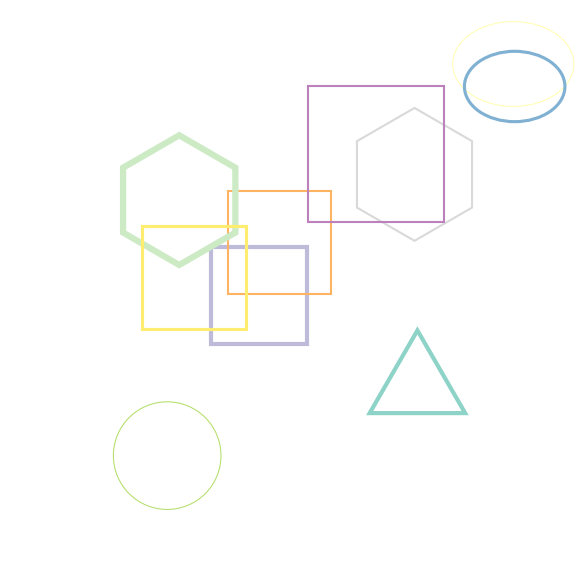[{"shape": "triangle", "thickness": 2, "radius": 0.48, "center": [0.723, 0.332]}, {"shape": "oval", "thickness": 0.5, "radius": 0.52, "center": [0.889, 0.888]}, {"shape": "square", "thickness": 2, "radius": 0.42, "center": [0.449, 0.487]}, {"shape": "oval", "thickness": 1.5, "radius": 0.44, "center": [0.891, 0.849]}, {"shape": "square", "thickness": 1, "radius": 0.45, "center": [0.483, 0.579]}, {"shape": "circle", "thickness": 0.5, "radius": 0.47, "center": [0.29, 0.21]}, {"shape": "hexagon", "thickness": 1, "radius": 0.58, "center": [0.718, 0.697]}, {"shape": "square", "thickness": 1, "radius": 0.59, "center": [0.651, 0.732]}, {"shape": "hexagon", "thickness": 3, "radius": 0.56, "center": [0.31, 0.653]}, {"shape": "square", "thickness": 1.5, "radius": 0.45, "center": [0.336, 0.519]}]